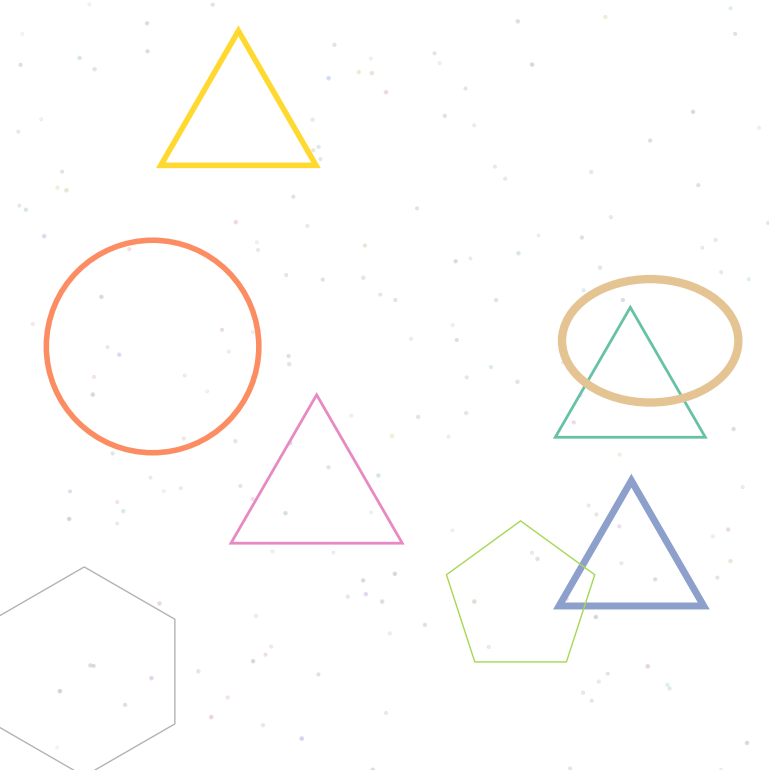[{"shape": "triangle", "thickness": 1, "radius": 0.56, "center": [0.819, 0.488]}, {"shape": "circle", "thickness": 2, "radius": 0.69, "center": [0.198, 0.55]}, {"shape": "triangle", "thickness": 2.5, "radius": 0.54, "center": [0.82, 0.267]}, {"shape": "triangle", "thickness": 1, "radius": 0.64, "center": [0.411, 0.359]}, {"shape": "pentagon", "thickness": 0.5, "radius": 0.51, "center": [0.676, 0.222]}, {"shape": "triangle", "thickness": 2, "radius": 0.58, "center": [0.31, 0.843]}, {"shape": "oval", "thickness": 3, "radius": 0.57, "center": [0.844, 0.557]}, {"shape": "hexagon", "thickness": 0.5, "radius": 0.68, "center": [0.109, 0.128]}]